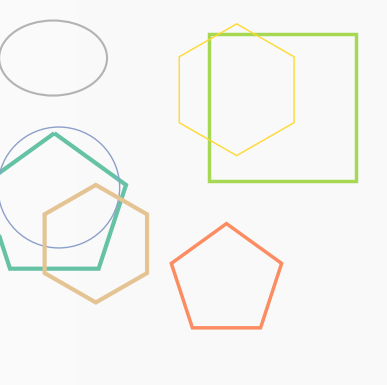[{"shape": "pentagon", "thickness": 3, "radius": 0.97, "center": [0.14, 0.459]}, {"shape": "pentagon", "thickness": 2.5, "radius": 0.75, "center": [0.584, 0.27]}, {"shape": "circle", "thickness": 1, "radius": 0.79, "center": [0.152, 0.513]}, {"shape": "square", "thickness": 2.5, "radius": 0.95, "center": [0.729, 0.721]}, {"shape": "hexagon", "thickness": 1, "radius": 0.86, "center": [0.611, 0.767]}, {"shape": "hexagon", "thickness": 3, "radius": 0.76, "center": [0.247, 0.367]}, {"shape": "oval", "thickness": 1.5, "radius": 0.7, "center": [0.137, 0.849]}]